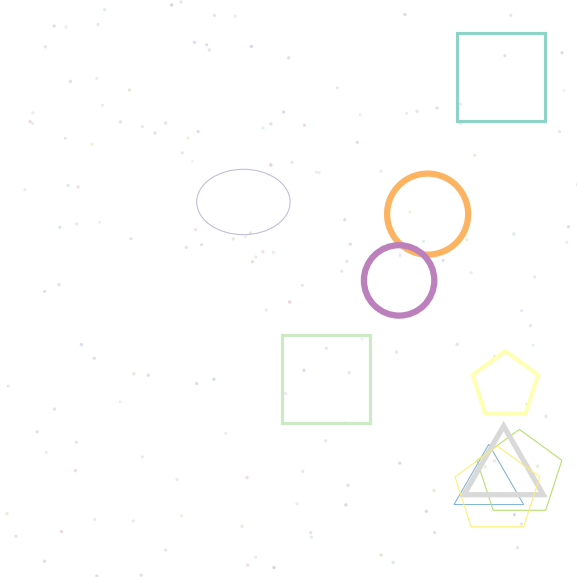[{"shape": "square", "thickness": 1.5, "radius": 0.38, "center": [0.868, 0.866]}, {"shape": "pentagon", "thickness": 2, "radius": 0.3, "center": [0.875, 0.332]}, {"shape": "oval", "thickness": 0.5, "radius": 0.4, "center": [0.422, 0.649]}, {"shape": "triangle", "thickness": 0.5, "radius": 0.35, "center": [0.846, 0.16]}, {"shape": "circle", "thickness": 3, "radius": 0.35, "center": [0.74, 0.628]}, {"shape": "pentagon", "thickness": 0.5, "radius": 0.39, "center": [0.899, 0.178]}, {"shape": "triangle", "thickness": 2.5, "radius": 0.4, "center": [0.872, 0.182]}, {"shape": "circle", "thickness": 3, "radius": 0.3, "center": [0.691, 0.514]}, {"shape": "square", "thickness": 1.5, "radius": 0.38, "center": [0.564, 0.343]}, {"shape": "pentagon", "thickness": 0.5, "radius": 0.39, "center": [0.861, 0.15]}]